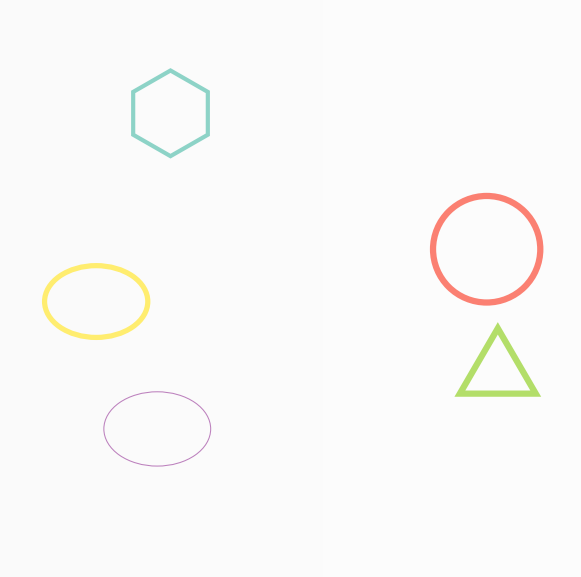[{"shape": "hexagon", "thickness": 2, "radius": 0.37, "center": [0.293, 0.803]}, {"shape": "circle", "thickness": 3, "radius": 0.46, "center": [0.837, 0.568]}, {"shape": "triangle", "thickness": 3, "radius": 0.38, "center": [0.856, 0.355]}, {"shape": "oval", "thickness": 0.5, "radius": 0.46, "center": [0.271, 0.256]}, {"shape": "oval", "thickness": 2.5, "radius": 0.44, "center": [0.165, 0.477]}]